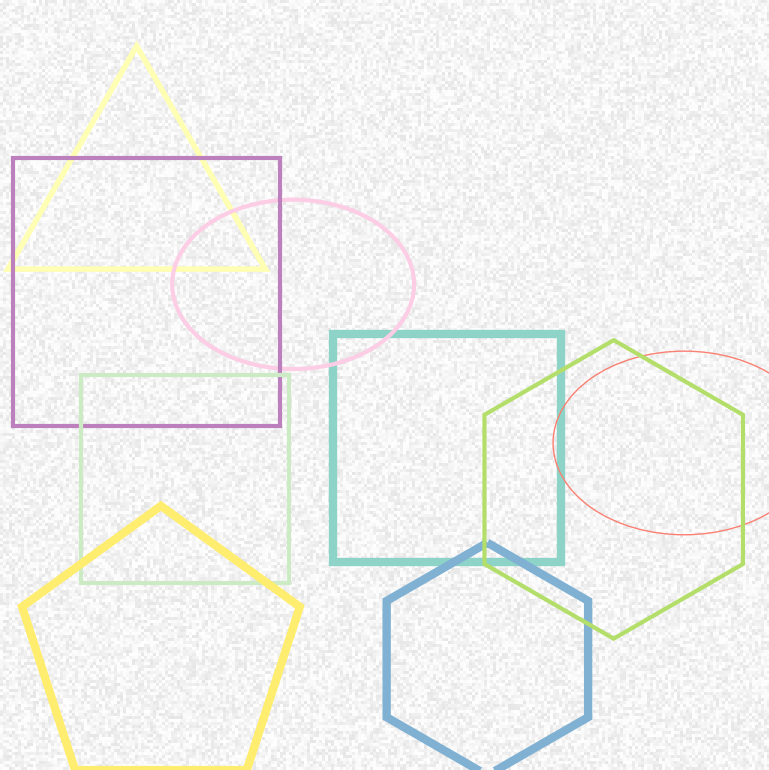[{"shape": "square", "thickness": 3, "radius": 0.74, "center": [0.58, 0.418]}, {"shape": "triangle", "thickness": 2, "radius": 0.97, "center": [0.177, 0.747]}, {"shape": "oval", "thickness": 0.5, "radius": 0.85, "center": [0.889, 0.425]}, {"shape": "hexagon", "thickness": 3, "radius": 0.76, "center": [0.633, 0.144]}, {"shape": "hexagon", "thickness": 1.5, "radius": 0.97, "center": [0.797, 0.364]}, {"shape": "oval", "thickness": 1.5, "radius": 0.79, "center": [0.381, 0.631]}, {"shape": "square", "thickness": 1.5, "radius": 0.87, "center": [0.19, 0.621]}, {"shape": "square", "thickness": 1.5, "radius": 0.68, "center": [0.24, 0.378]}, {"shape": "pentagon", "thickness": 3, "radius": 0.95, "center": [0.209, 0.153]}]